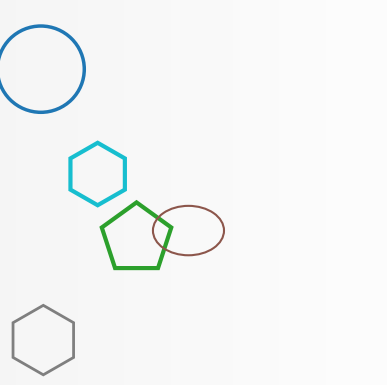[{"shape": "circle", "thickness": 2.5, "radius": 0.56, "center": [0.105, 0.82]}, {"shape": "pentagon", "thickness": 3, "radius": 0.47, "center": [0.352, 0.38]}, {"shape": "oval", "thickness": 1.5, "radius": 0.46, "center": [0.486, 0.401]}, {"shape": "hexagon", "thickness": 2, "radius": 0.45, "center": [0.112, 0.117]}, {"shape": "hexagon", "thickness": 3, "radius": 0.41, "center": [0.252, 0.548]}]